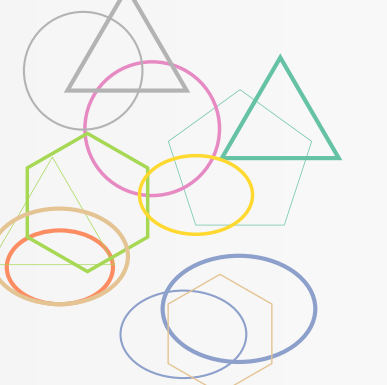[{"shape": "pentagon", "thickness": 0.5, "radius": 0.97, "center": [0.619, 0.573]}, {"shape": "triangle", "thickness": 3, "radius": 0.87, "center": [0.723, 0.676]}, {"shape": "oval", "thickness": 3, "radius": 0.68, "center": [0.155, 0.306]}, {"shape": "oval", "thickness": 1.5, "radius": 0.81, "center": [0.473, 0.132]}, {"shape": "oval", "thickness": 3, "radius": 0.98, "center": [0.617, 0.198]}, {"shape": "circle", "thickness": 2.5, "radius": 0.87, "center": [0.393, 0.666]}, {"shape": "triangle", "thickness": 0.5, "radius": 0.93, "center": [0.135, 0.406]}, {"shape": "hexagon", "thickness": 2.5, "radius": 0.9, "center": [0.226, 0.474]}, {"shape": "oval", "thickness": 2.5, "radius": 0.73, "center": [0.506, 0.494]}, {"shape": "oval", "thickness": 3, "radius": 0.89, "center": [0.153, 0.334]}, {"shape": "hexagon", "thickness": 1, "radius": 0.77, "center": [0.568, 0.133]}, {"shape": "circle", "thickness": 1.5, "radius": 0.76, "center": [0.215, 0.816]}, {"shape": "triangle", "thickness": 3, "radius": 0.89, "center": [0.328, 0.854]}]